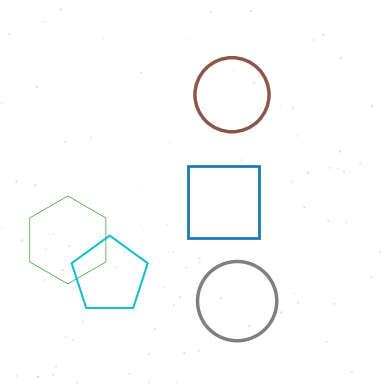[{"shape": "square", "thickness": 2, "radius": 0.47, "center": [0.58, 0.476]}, {"shape": "hexagon", "thickness": 0.5, "radius": 0.57, "center": [0.176, 0.377]}, {"shape": "circle", "thickness": 2.5, "radius": 0.48, "center": [0.603, 0.754]}, {"shape": "circle", "thickness": 2.5, "radius": 0.51, "center": [0.616, 0.218]}, {"shape": "pentagon", "thickness": 1.5, "radius": 0.52, "center": [0.285, 0.284]}]